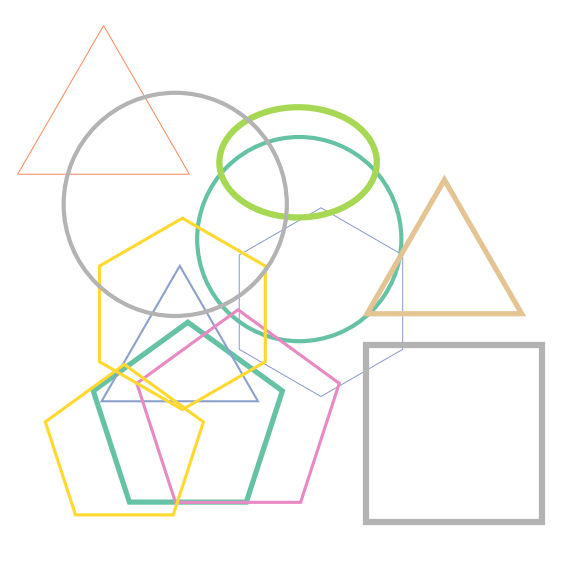[{"shape": "pentagon", "thickness": 2.5, "radius": 0.86, "center": [0.325, 0.269]}, {"shape": "circle", "thickness": 2, "radius": 0.88, "center": [0.518, 0.585]}, {"shape": "triangle", "thickness": 0.5, "radius": 0.86, "center": [0.179, 0.783]}, {"shape": "triangle", "thickness": 1, "radius": 0.78, "center": [0.311, 0.382]}, {"shape": "hexagon", "thickness": 0.5, "radius": 0.82, "center": [0.556, 0.476]}, {"shape": "pentagon", "thickness": 1.5, "radius": 0.92, "center": [0.412, 0.278]}, {"shape": "oval", "thickness": 3, "radius": 0.68, "center": [0.516, 0.718]}, {"shape": "hexagon", "thickness": 1.5, "radius": 0.83, "center": [0.316, 0.456]}, {"shape": "pentagon", "thickness": 1.5, "radius": 0.72, "center": [0.215, 0.224]}, {"shape": "triangle", "thickness": 2.5, "radius": 0.77, "center": [0.77, 0.533]}, {"shape": "circle", "thickness": 2, "radius": 0.97, "center": [0.303, 0.645]}, {"shape": "square", "thickness": 3, "radius": 0.76, "center": [0.786, 0.249]}]